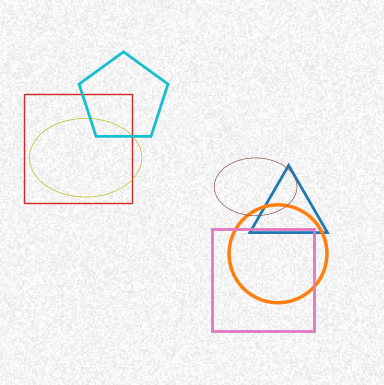[{"shape": "triangle", "thickness": 2, "radius": 0.58, "center": [0.75, 0.454]}, {"shape": "circle", "thickness": 2.5, "radius": 0.64, "center": [0.722, 0.341]}, {"shape": "square", "thickness": 1, "radius": 0.7, "center": [0.203, 0.615]}, {"shape": "oval", "thickness": 0.5, "radius": 0.54, "center": [0.664, 0.515]}, {"shape": "square", "thickness": 2, "radius": 0.67, "center": [0.683, 0.272]}, {"shape": "oval", "thickness": 0.5, "radius": 0.73, "center": [0.222, 0.59]}, {"shape": "pentagon", "thickness": 2, "radius": 0.61, "center": [0.321, 0.744]}]